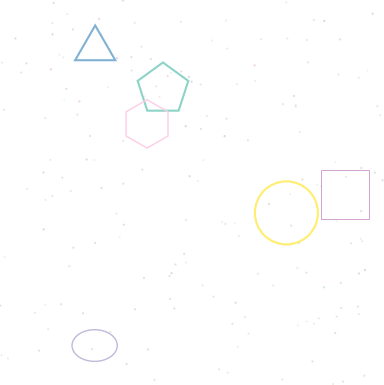[{"shape": "pentagon", "thickness": 1.5, "radius": 0.35, "center": [0.423, 0.769]}, {"shape": "oval", "thickness": 1, "radius": 0.29, "center": [0.246, 0.103]}, {"shape": "triangle", "thickness": 1.5, "radius": 0.3, "center": [0.247, 0.874]}, {"shape": "hexagon", "thickness": 1, "radius": 0.31, "center": [0.382, 0.678]}, {"shape": "square", "thickness": 0.5, "radius": 0.32, "center": [0.896, 0.495]}, {"shape": "circle", "thickness": 1.5, "radius": 0.41, "center": [0.744, 0.447]}]